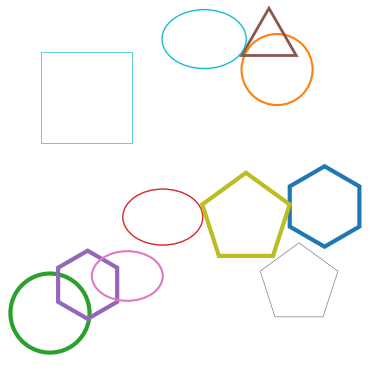[{"shape": "hexagon", "thickness": 3, "radius": 0.52, "center": [0.843, 0.464]}, {"shape": "circle", "thickness": 1.5, "radius": 0.46, "center": [0.72, 0.819]}, {"shape": "circle", "thickness": 3, "radius": 0.51, "center": [0.13, 0.187]}, {"shape": "oval", "thickness": 1, "radius": 0.52, "center": [0.423, 0.436]}, {"shape": "hexagon", "thickness": 3, "radius": 0.44, "center": [0.228, 0.26]}, {"shape": "triangle", "thickness": 2, "radius": 0.41, "center": [0.699, 0.897]}, {"shape": "oval", "thickness": 1.5, "radius": 0.46, "center": [0.331, 0.283]}, {"shape": "pentagon", "thickness": 0.5, "radius": 0.53, "center": [0.777, 0.263]}, {"shape": "pentagon", "thickness": 3, "radius": 0.6, "center": [0.639, 0.432]}, {"shape": "oval", "thickness": 1, "radius": 0.55, "center": [0.53, 0.898]}, {"shape": "square", "thickness": 0.5, "radius": 0.59, "center": [0.224, 0.746]}]